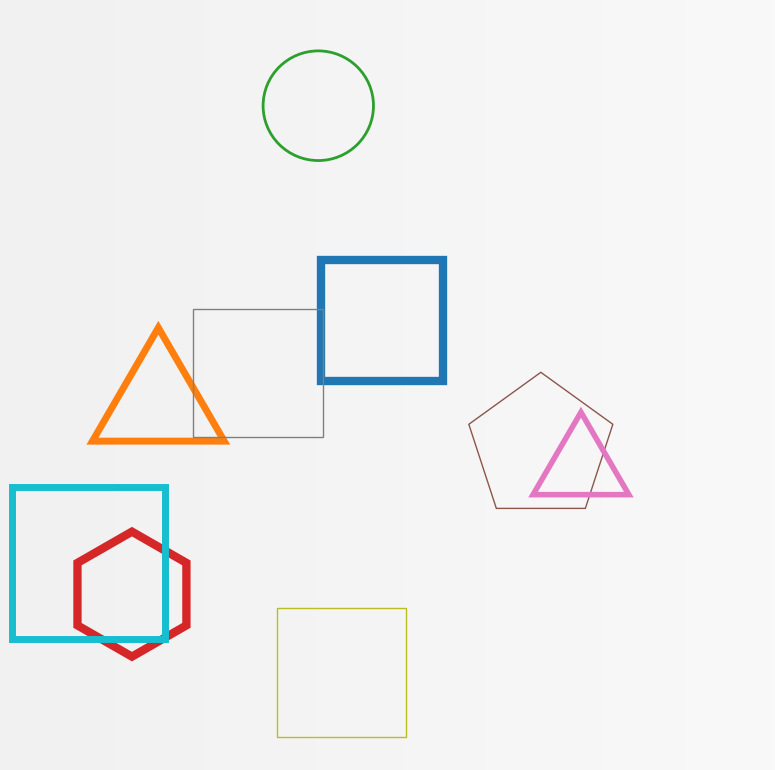[{"shape": "square", "thickness": 3, "radius": 0.39, "center": [0.493, 0.583]}, {"shape": "triangle", "thickness": 2.5, "radius": 0.49, "center": [0.204, 0.476]}, {"shape": "circle", "thickness": 1, "radius": 0.36, "center": [0.411, 0.863]}, {"shape": "hexagon", "thickness": 3, "radius": 0.41, "center": [0.17, 0.228]}, {"shape": "pentagon", "thickness": 0.5, "radius": 0.49, "center": [0.698, 0.419]}, {"shape": "triangle", "thickness": 2, "radius": 0.36, "center": [0.75, 0.393]}, {"shape": "square", "thickness": 0.5, "radius": 0.42, "center": [0.333, 0.516]}, {"shape": "square", "thickness": 0.5, "radius": 0.42, "center": [0.441, 0.127]}, {"shape": "square", "thickness": 2.5, "radius": 0.49, "center": [0.114, 0.269]}]